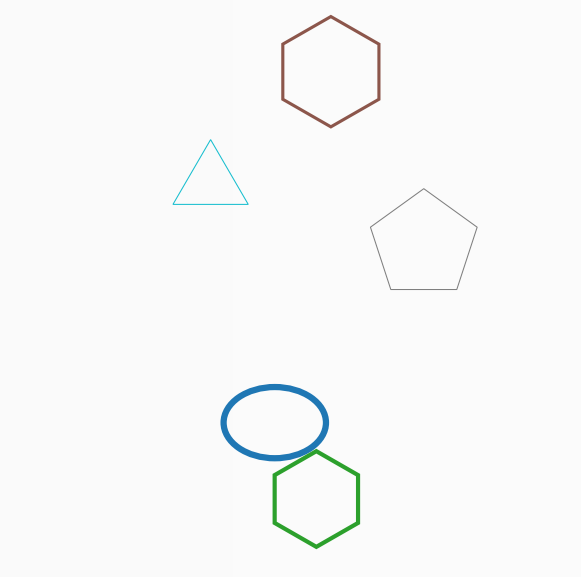[{"shape": "oval", "thickness": 3, "radius": 0.44, "center": [0.473, 0.267]}, {"shape": "hexagon", "thickness": 2, "radius": 0.41, "center": [0.544, 0.135]}, {"shape": "hexagon", "thickness": 1.5, "radius": 0.48, "center": [0.569, 0.875]}, {"shape": "pentagon", "thickness": 0.5, "radius": 0.48, "center": [0.729, 0.576]}, {"shape": "triangle", "thickness": 0.5, "radius": 0.37, "center": [0.362, 0.683]}]